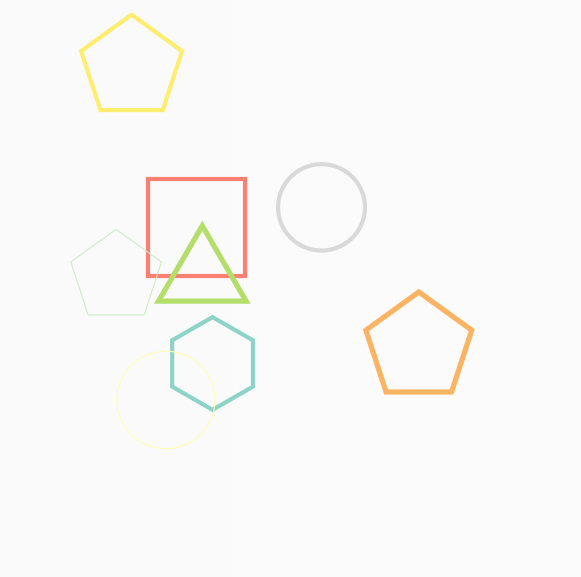[{"shape": "hexagon", "thickness": 2, "radius": 0.4, "center": [0.366, 0.37]}, {"shape": "circle", "thickness": 0.5, "radius": 0.42, "center": [0.285, 0.307]}, {"shape": "square", "thickness": 2, "radius": 0.42, "center": [0.338, 0.605]}, {"shape": "pentagon", "thickness": 2.5, "radius": 0.48, "center": [0.721, 0.398]}, {"shape": "triangle", "thickness": 2.5, "radius": 0.43, "center": [0.348, 0.521]}, {"shape": "circle", "thickness": 2, "radius": 0.37, "center": [0.553, 0.64]}, {"shape": "pentagon", "thickness": 0.5, "radius": 0.41, "center": [0.2, 0.52]}, {"shape": "pentagon", "thickness": 2, "radius": 0.46, "center": [0.226, 0.882]}]